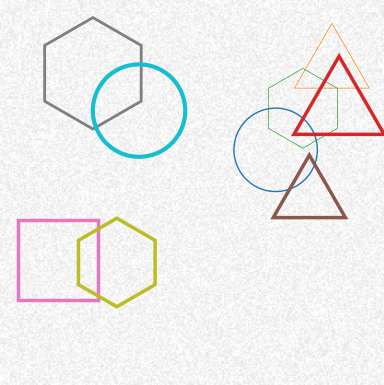[{"shape": "circle", "thickness": 1, "radius": 0.54, "center": [0.716, 0.611]}, {"shape": "triangle", "thickness": 0.5, "radius": 0.56, "center": [0.862, 0.827]}, {"shape": "hexagon", "thickness": 0.5, "radius": 0.52, "center": [0.787, 0.719]}, {"shape": "triangle", "thickness": 2.5, "radius": 0.68, "center": [0.881, 0.719]}, {"shape": "triangle", "thickness": 2.5, "radius": 0.54, "center": [0.803, 0.489]}, {"shape": "square", "thickness": 2.5, "radius": 0.52, "center": [0.15, 0.324]}, {"shape": "hexagon", "thickness": 2, "radius": 0.72, "center": [0.241, 0.81]}, {"shape": "hexagon", "thickness": 2.5, "radius": 0.57, "center": [0.303, 0.318]}, {"shape": "circle", "thickness": 3, "radius": 0.6, "center": [0.361, 0.713]}]